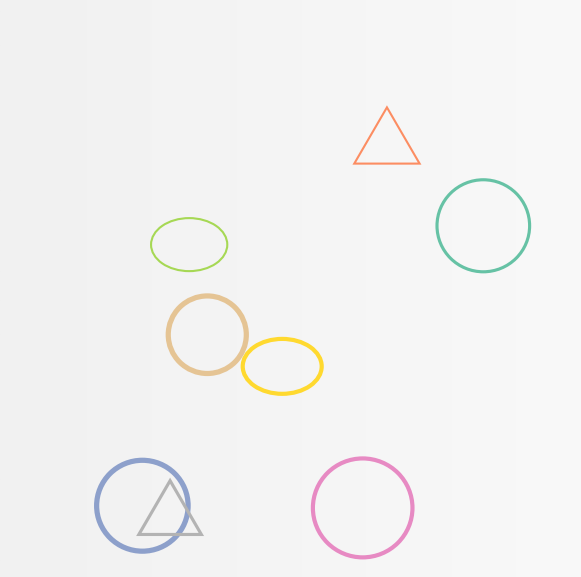[{"shape": "circle", "thickness": 1.5, "radius": 0.4, "center": [0.832, 0.608]}, {"shape": "triangle", "thickness": 1, "radius": 0.32, "center": [0.666, 0.748]}, {"shape": "circle", "thickness": 2.5, "radius": 0.39, "center": [0.245, 0.123]}, {"shape": "circle", "thickness": 2, "radius": 0.43, "center": [0.624, 0.12]}, {"shape": "oval", "thickness": 1, "radius": 0.33, "center": [0.325, 0.576]}, {"shape": "oval", "thickness": 2, "radius": 0.34, "center": [0.486, 0.365]}, {"shape": "circle", "thickness": 2.5, "radius": 0.34, "center": [0.357, 0.42]}, {"shape": "triangle", "thickness": 1.5, "radius": 0.31, "center": [0.293, 0.105]}]